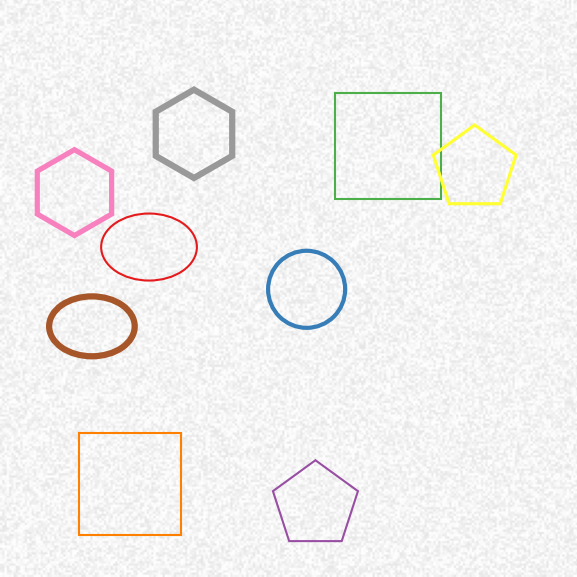[{"shape": "oval", "thickness": 1, "radius": 0.41, "center": [0.258, 0.571]}, {"shape": "circle", "thickness": 2, "radius": 0.33, "center": [0.531, 0.498]}, {"shape": "square", "thickness": 1, "radius": 0.46, "center": [0.672, 0.746]}, {"shape": "pentagon", "thickness": 1, "radius": 0.39, "center": [0.546, 0.125]}, {"shape": "square", "thickness": 1, "radius": 0.44, "center": [0.226, 0.161]}, {"shape": "pentagon", "thickness": 1.5, "radius": 0.38, "center": [0.822, 0.707]}, {"shape": "oval", "thickness": 3, "radius": 0.37, "center": [0.159, 0.434]}, {"shape": "hexagon", "thickness": 2.5, "radius": 0.37, "center": [0.129, 0.666]}, {"shape": "hexagon", "thickness": 3, "radius": 0.38, "center": [0.336, 0.767]}]